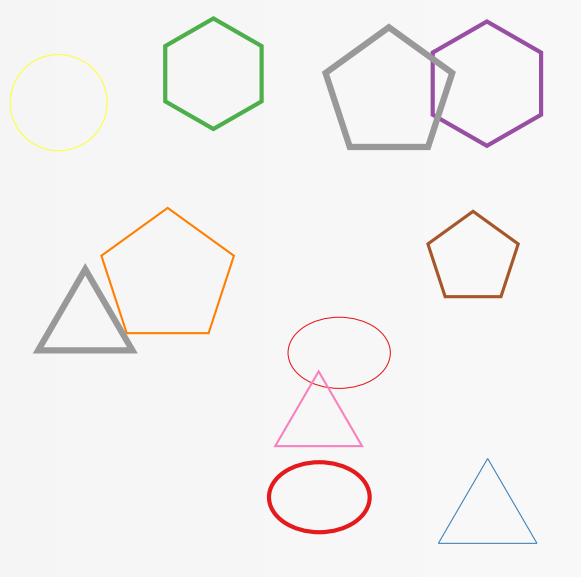[{"shape": "oval", "thickness": 0.5, "radius": 0.44, "center": [0.584, 0.388]}, {"shape": "oval", "thickness": 2, "radius": 0.43, "center": [0.549, 0.138]}, {"shape": "triangle", "thickness": 0.5, "radius": 0.49, "center": [0.839, 0.107]}, {"shape": "hexagon", "thickness": 2, "radius": 0.48, "center": [0.367, 0.871]}, {"shape": "hexagon", "thickness": 2, "radius": 0.54, "center": [0.838, 0.854]}, {"shape": "pentagon", "thickness": 1, "radius": 0.6, "center": [0.288, 0.519]}, {"shape": "circle", "thickness": 0.5, "radius": 0.42, "center": [0.101, 0.821]}, {"shape": "pentagon", "thickness": 1.5, "radius": 0.41, "center": [0.814, 0.551]}, {"shape": "triangle", "thickness": 1, "radius": 0.43, "center": [0.548, 0.27]}, {"shape": "pentagon", "thickness": 3, "radius": 0.57, "center": [0.669, 0.837]}, {"shape": "triangle", "thickness": 3, "radius": 0.47, "center": [0.147, 0.439]}]